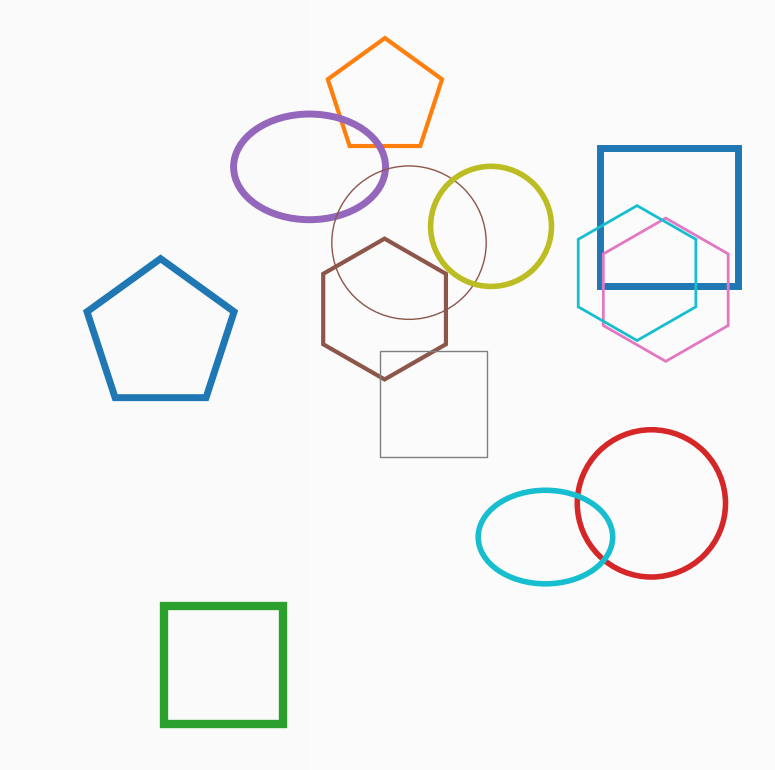[{"shape": "square", "thickness": 2.5, "radius": 0.45, "center": [0.863, 0.718]}, {"shape": "pentagon", "thickness": 2.5, "radius": 0.5, "center": [0.207, 0.564]}, {"shape": "pentagon", "thickness": 1.5, "radius": 0.39, "center": [0.497, 0.873]}, {"shape": "square", "thickness": 3, "radius": 0.38, "center": [0.288, 0.137]}, {"shape": "circle", "thickness": 2, "radius": 0.48, "center": [0.84, 0.346]}, {"shape": "oval", "thickness": 2.5, "radius": 0.49, "center": [0.399, 0.783]}, {"shape": "circle", "thickness": 0.5, "radius": 0.5, "center": [0.528, 0.685]}, {"shape": "hexagon", "thickness": 1.5, "radius": 0.46, "center": [0.496, 0.599]}, {"shape": "hexagon", "thickness": 1, "radius": 0.47, "center": [0.859, 0.624]}, {"shape": "square", "thickness": 0.5, "radius": 0.34, "center": [0.559, 0.475]}, {"shape": "circle", "thickness": 2, "radius": 0.39, "center": [0.634, 0.706]}, {"shape": "hexagon", "thickness": 1, "radius": 0.44, "center": [0.822, 0.645]}, {"shape": "oval", "thickness": 2, "radius": 0.43, "center": [0.704, 0.303]}]